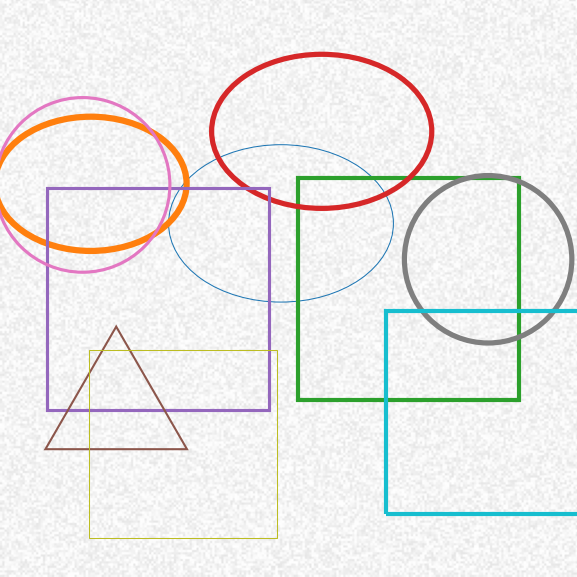[{"shape": "oval", "thickness": 0.5, "radius": 0.97, "center": [0.487, 0.612]}, {"shape": "oval", "thickness": 3, "radius": 0.83, "center": [0.157, 0.681]}, {"shape": "square", "thickness": 2, "radius": 0.96, "center": [0.708, 0.499]}, {"shape": "oval", "thickness": 2.5, "radius": 0.95, "center": [0.557, 0.772]}, {"shape": "square", "thickness": 1.5, "radius": 0.96, "center": [0.274, 0.482]}, {"shape": "triangle", "thickness": 1, "radius": 0.71, "center": [0.201, 0.292]}, {"shape": "circle", "thickness": 1.5, "radius": 0.76, "center": [0.143, 0.679]}, {"shape": "circle", "thickness": 2.5, "radius": 0.72, "center": [0.845, 0.55]}, {"shape": "square", "thickness": 0.5, "radius": 0.82, "center": [0.317, 0.23]}, {"shape": "square", "thickness": 2, "radius": 0.88, "center": [0.844, 0.284]}]